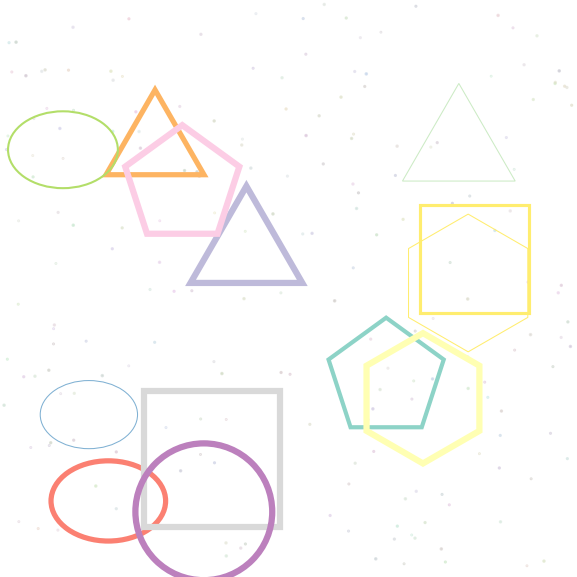[{"shape": "pentagon", "thickness": 2, "radius": 0.52, "center": [0.669, 0.344]}, {"shape": "hexagon", "thickness": 3, "radius": 0.56, "center": [0.732, 0.309]}, {"shape": "triangle", "thickness": 3, "radius": 0.56, "center": [0.427, 0.565]}, {"shape": "oval", "thickness": 2.5, "radius": 0.5, "center": [0.188, 0.132]}, {"shape": "oval", "thickness": 0.5, "radius": 0.42, "center": [0.154, 0.281]}, {"shape": "triangle", "thickness": 2.5, "radius": 0.49, "center": [0.268, 0.746]}, {"shape": "oval", "thickness": 1, "radius": 0.48, "center": [0.109, 0.74]}, {"shape": "pentagon", "thickness": 3, "radius": 0.52, "center": [0.316, 0.678]}, {"shape": "square", "thickness": 3, "radius": 0.59, "center": [0.368, 0.204]}, {"shape": "circle", "thickness": 3, "radius": 0.59, "center": [0.353, 0.113]}, {"shape": "triangle", "thickness": 0.5, "radius": 0.56, "center": [0.795, 0.742]}, {"shape": "hexagon", "thickness": 0.5, "radius": 0.6, "center": [0.811, 0.509]}, {"shape": "square", "thickness": 1.5, "radius": 0.47, "center": [0.822, 0.551]}]